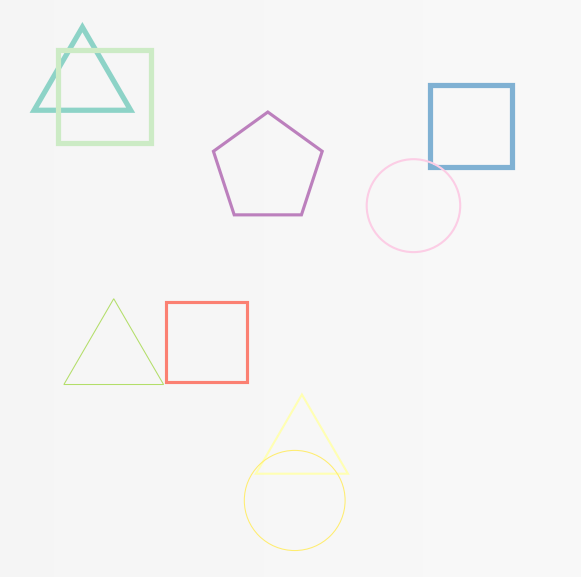[{"shape": "triangle", "thickness": 2.5, "radius": 0.48, "center": [0.142, 0.856]}, {"shape": "triangle", "thickness": 1, "radius": 0.46, "center": [0.519, 0.225]}, {"shape": "square", "thickness": 1.5, "radius": 0.35, "center": [0.355, 0.407]}, {"shape": "square", "thickness": 2.5, "radius": 0.35, "center": [0.81, 0.781]}, {"shape": "triangle", "thickness": 0.5, "radius": 0.5, "center": [0.196, 0.383]}, {"shape": "circle", "thickness": 1, "radius": 0.4, "center": [0.711, 0.643]}, {"shape": "pentagon", "thickness": 1.5, "radius": 0.49, "center": [0.461, 0.707]}, {"shape": "square", "thickness": 2.5, "radius": 0.4, "center": [0.179, 0.832]}, {"shape": "circle", "thickness": 0.5, "radius": 0.43, "center": [0.507, 0.133]}]